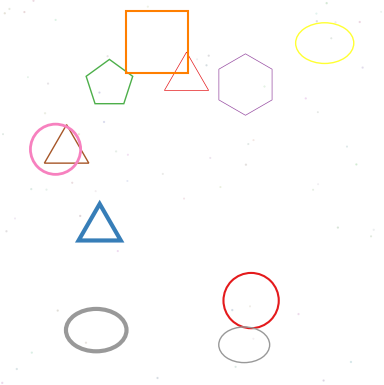[{"shape": "triangle", "thickness": 0.5, "radius": 0.33, "center": [0.484, 0.798]}, {"shape": "circle", "thickness": 1.5, "radius": 0.36, "center": [0.652, 0.219]}, {"shape": "triangle", "thickness": 3, "radius": 0.32, "center": [0.259, 0.407]}, {"shape": "pentagon", "thickness": 1, "radius": 0.32, "center": [0.284, 0.782]}, {"shape": "hexagon", "thickness": 0.5, "radius": 0.4, "center": [0.638, 0.78]}, {"shape": "square", "thickness": 1.5, "radius": 0.4, "center": [0.407, 0.892]}, {"shape": "oval", "thickness": 1, "radius": 0.38, "center": [0.843, 0.888]}, {"shape": "triangle", "thickness": 1, "radius": 0.33, "center": [0.173, 0.61]}, {"shape": "circle", "thickness": 2, "radius": 0.33, "center": [0.144, 0.612]}, {"shape": "oval", "thickness": 1, "radius": 0.33, "center": [0.634, 0.104]}, {"shape": "oval", "thickness": 3, "radius": 0.39, "center": [0.25, 0.143]}]